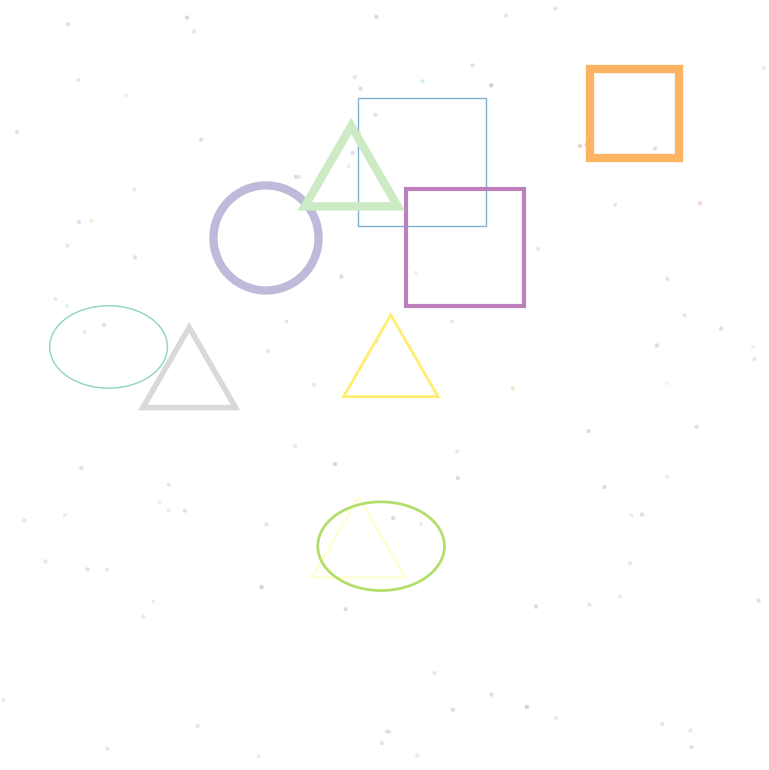[{"shape": "oval", "thickness": 0.5, "radius": 0.38, "center": [0.141, 0.549]}, {"shape": "triangle", "thickness": 0.5, "radius": 0.35, "center": [0.466, 0.285]}, {"shape": "circle", "thickness": 3, "radius": 0.34, "center": [0.345, 0.691]}, {"shape": "square", "thickness": 0.5, "radius": 0.41, "center": [0.548, 0.789]}, {"shape": "square", "thickness": 3, "radius": 0.29, "center": [0.824, 0.853]}, {"shape": "oval", "thickness": 1, "radius": 0.41, "center": [0.495, 0.291]}, {"shape": "triangle", "thickness": 2, "radius": 0.35, "center": [0.246, 0.505]}, {"shape": "square", "thickness": 1.5, "radius": 0.38, "center": [0.603, 0.679]}, {"shape": "triangle", "thickness": 3, "radius": 0.35, "center": [0.456, 0.767]}, {"shape": "triangle", "thickness": 1, "radius": 0.35, "center": [0.508, 0.52]}]